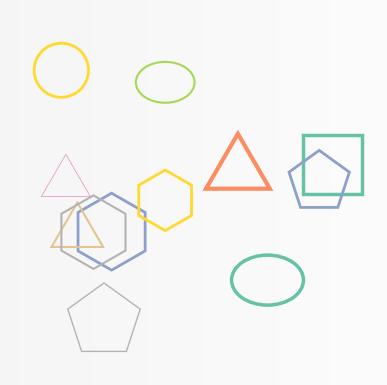[{"shape": "square", "thickness": 2.5, "radius": 0.38, "center": [0.857, 0.573]}, {"shape": "oval", "thickness": 2.5, "radius": 0.46, "center": [0.69, 0.272]}, {"shape": "triangle", "thickness": 3, "radius": 0.48, "center": [0.614, 0.557]}, {"shape": "pentagon", "thickness": 2, "radius": 0.41, "center": [0.824, 0.528]}, {"shape": "hexagon", "thickness": 2, "radius": 0.5, "center": [0.288, 0.398]}, {"shape": "triangle", "thickness": 0.5, "radius": 0.36, "center": [0.17, 0.526]}, {"shape": "oval", "thickness": 1.5, "radius": 0.38, "center": [0.426, 0.786]}, {"shape": "hexagon", "thickness": 2, "radius": 0.39, "center": [0.426, 0.48]}, {"shape": "circle", "thickness": 2, "radius": 0.35, "center": [0.158, 0.818]}, {"shape": "triangle", "thickness": 1.5, "radius": 0.38, "center": [0.2, 0.397]}, {"shape": "hexagon", "thickness": 1.5, "radius": 0.48, "center": [0.241, 0.397]}, {"shape": "pentagon", "thickness": 1, "radius": 0.49, "center": [0.268, 0.167]}]